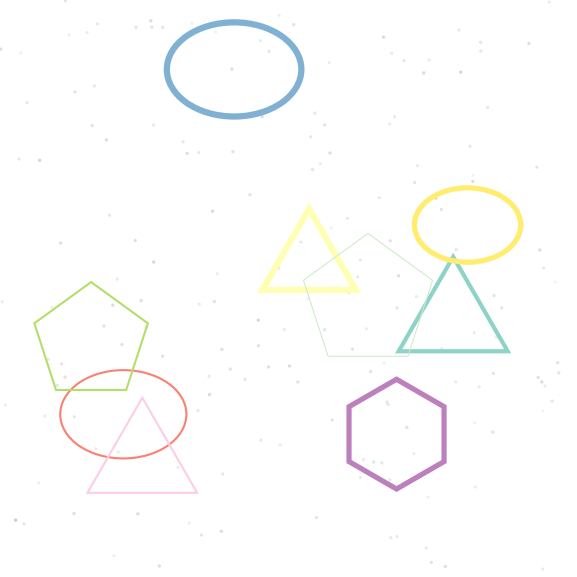[{"shape": "triangle", "thickness": 2, "radius": 0.55, "center": [0.785, 0.445]}, {"shape": "triangle", "thickness": 3, "radius": 0.47, "center": [0.535, 0.544]}, {"shape": "oval", "thickness": 1, "radius": 0.55, "center": [0.214, 0.282]}, {"shape": "oval", "thickness": 3, "radius": 0.58, "center": [0.405, 0.879]}, {"shape": "pentagon", "thickness": 1, "radius": 0.52, "center": [0.158, 0.407]}, {"shape": "triangle", "thickness": 1, "radius": 0.55, "center": [0.246, 0.201]}, {"shape": "hexagon", "thickness": 2.5, "radius": 0.48, "center": [0.687, 0.247]}, {"shape": "pentagon", "thickness": 0.5, "radius": 0.59, "center": [0.637, 0.477]}, {"shape": "oval", "thickness": 2.5, "radius": 0.46, "center": [0.81, 0.61]}]